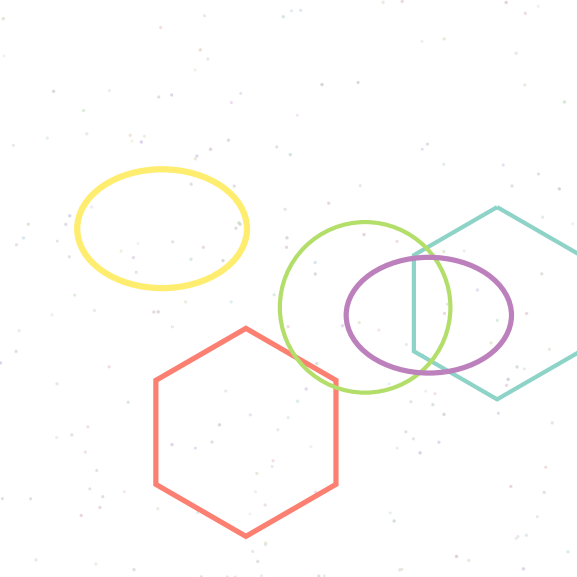[{"shape": "hexagon", "thickness": 2, "radius": 0.83, "center": [0.861, 0.474]}, {"shape": "hexagon", "thickness": 2.5, "radius": 0.9, "center": [0.426, 0.25]}, {"shape": "circle", "thickness": 2, "radius": 0.74, "center": [0.632, 0.467]}, {"shape": "oval", "thickness": 2.5, "radius": 0.72, "center": [0.743, 0.453]}, {"shape": "oval", "thickness": 3, "radius": 0.73, "center": [0.281, 0.603]}]